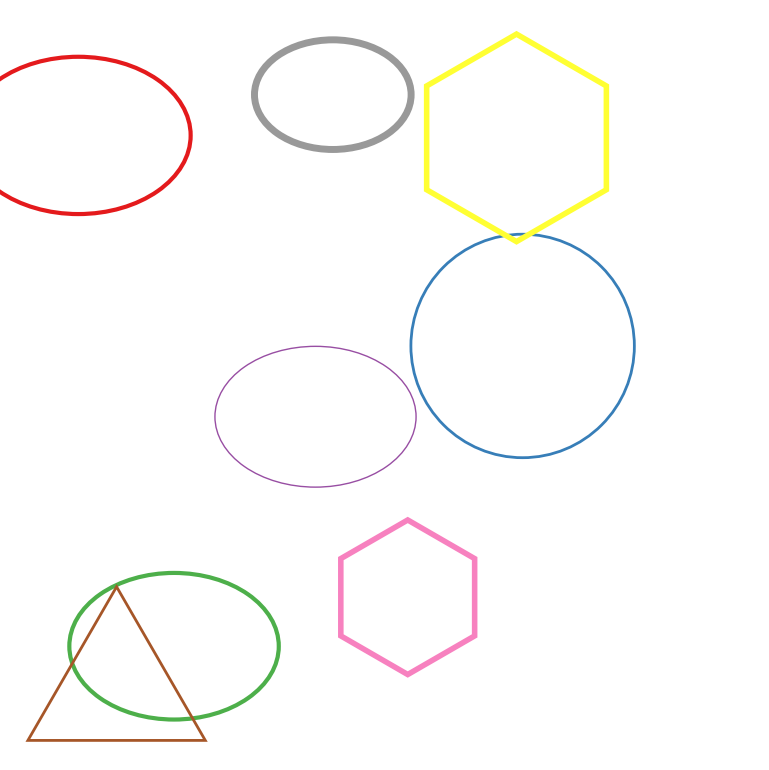[{"shape": "oval", "thickness": 1.5, "radius": 0.73, "center": [0.102, 0.824]}, {"shape": "circle", "thickness": 1, "radius": 0.73, "center": [0.679, 0.551]}, {"shape": "oval", "thickness": 1.5, "radius": 0.68, "center": [0.226, 0.161]}, {"shape": "oval", "thickness": 0.5, "radius": 0.65, "center": [0.41, 0.459]}, {"shape": "hexagon", "thickness": 2, "radius": 0.67, "center": [0.671, 0.821]}, {"shape": "triangle", "thickness": 1, "radius": 0.67, "center": [0.151, 0.105]}, {"shape": "hexagon", "thickness": 2, "radius": 0.5, "center": [0.53, 0.224]}, {"shape": "oval", "thickness": 2.5, "radius": 0.51, "center": [0.432, 0.877]}]